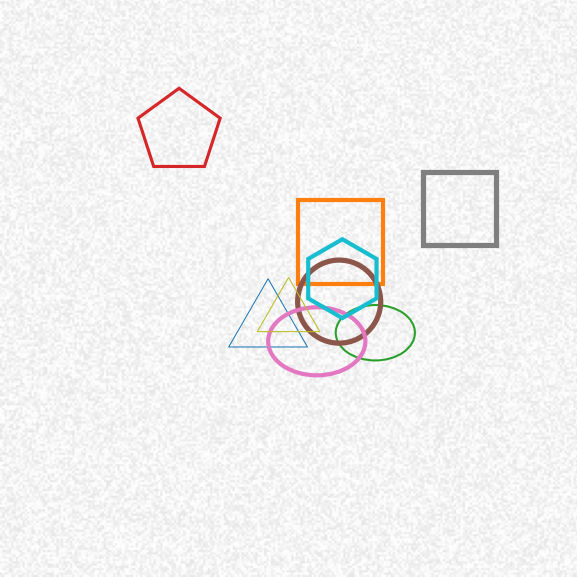[{"shape": "triangle", "thickness": 0.5, "radius": 0.39, "center": [0.464, 0.438]}, {"shape": "square", "thickness": 2, "radius": 0.37, "center": [0.59, 0.58]}, {"shape": "oval", "thickness": 1, "radius": 0.34, "center": [0.65, 0.423]}, {"shape": "pentagon", "thickness": 1.5, "radius": 0.37, "center": [0.31, 0.771]}, {"shape": "circle", "thickness": 2.5, "radius": 0.36, "center": [0.587, 0.477]}, {"shape": "oval", "thickness": 2, "radius": 0.42, "center": [0.549, 0.408]}, {"shape": "square", "thickness": 2.5, "radius": 0.32, "center": [0.796, 0.638]}, {"shape": "triangle", "thickness": 0.5, "radius": 0.31, "center": [0.5, 0.456]}, {"shape": "hexagon", "thickness": 2, "radius": 0.34, "center": [0.593, 0.517]}]